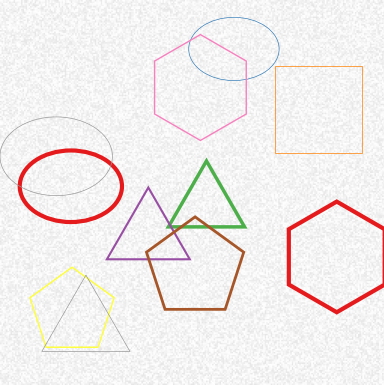[{"shape": "hexagon", "thickness": 3, "radius": 0.72, "center": [0.875, 0.333]}, {"shape": "oval", "thickness": 3, "radius": 0.66, "center": [0.184, 0.516]}, {"shape": "oval", "thickness": 0.5, "radius": 0.59, "center": [0.608, 0.873]}, {"shape": "triangle", "thickness": 2.5, "radius": 0.57, "center": [0.536, 0.468]}, {"shape": "triangle", "thickness": 1.5, "radius": 0.62, "center": [0.385, 0.389]}, {"shape": "square", "thickness": 0.5, "radius": 0.56, "center": [0.826, 0.715]}, {"shape": "pentagon", "thickness": 1, "radius": 0.57, "center": [0.187, 0.191]}, {"shape": "pentagon", "thickness": 2, "radius": 0.66, "center": [0.507, 0.304]}, {"shape": "hexagon", "thickness": 1, "radius": 0.69, "center": [0.521, 0.773]}, {"shape": "triangle", "thickness": 0.5, "radius": 0.66, "center": [0.223, 0.153]}, {"shape": "oval", "thickness": 0.5, "radius": 0.73, "center": [0.146, 0.594]}]